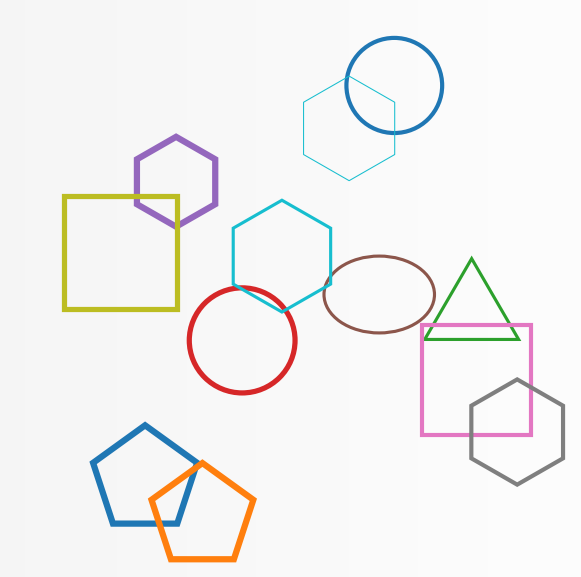[{"shape": "circle", "thickness": 2, "radius": 0.41, "center": [0.678, 0.851]}, {"shape": "pentagon", "thickness": 3, "radius": 0.47, "center": [0.25, 0.169]}, {"shape": "pentagon", "thickness": 3, "radius": 0.46, "center": [0.348, 0.105]}, {"shape": "triangle", "thickness": 1.5, "radius": 0.47, "center": [0.811, 0.458]}, {"shape": "circle", "thickness": 2.5, "radius": 0.45, "center": [0.417, 0.41]}, {"shape": "hexagon", "thickness": 3, "radius": 0.39, "center": [0.303, 0.684]}, {"shape": "oval", "thickness": 1.5, "radius": 0.48, "center": [0.652, 0.489]}, {"shape": "square", "thickness": 2, "radius": 0.47, "center": [0.82, 0.341]}, {"shape": "hexagon", "thickness": 2, "radius": 0.46, "center": [0.89, 0.251]}, {"shape": "square", "thickness": 2.5, "radius": 0.49, "center": [0.207, 0.562]}, {"shape": "hexagon", "thickness": 0.5, "radius": 0.45, "center": [0.601, 0.777]}, {"shape": "hexagon", "thickness": 1.5, "radius": 0.48, "center": [0.485, 0.556]}]